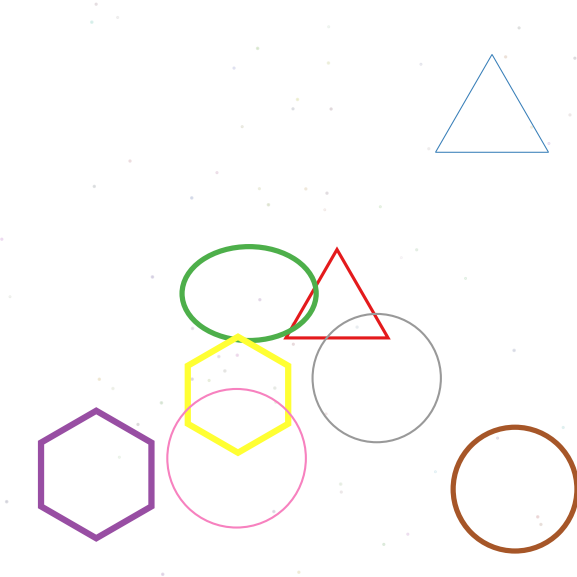[{"shape": "triangle", "thickness": 1.5, "radius": 0.51, "center": [0.584, 0.465]}, {"shape": "triangle", "thickness": 0.5, "radius": 0.56, "center": [0.852, 0.792]}, {"shape": "oval", "thickness": 2.5, "radius": 0.58, "center": [0.431, 0.491]}, {"shape": "hexagon", "thickness": 3, "radius": 0.55, "center": [0.167, 0.177]}, {"shape": "hexagon", "thickness": 3, "radius": 0.5, "center": [0.412, 0.316]}, {"shape": "circle", "thickness": 2.5, "radius": 0.54, "center": [0.892, 0.152]}, {"shape": "circle", "thickness": 1, "radius": 0.6, "center": [0.41, 0.206]}, {"shape": "circle", "thickness": 1, "radius": 0.56, "center": [0.652, 0.344]}]